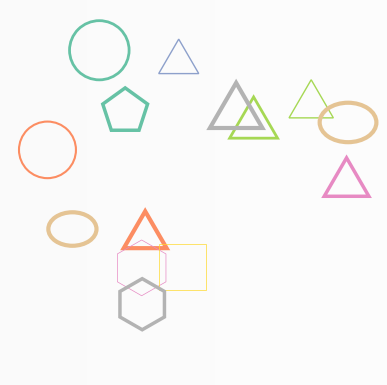[{"shape": "circle", "thickness": 2, "radius": 0.38, "center": [0.256, 0.869]}, {"shape": "pentagon", "thickness": 2.5, "radius": 0.3, "center": [0.323, 0.711]}, {"shape": "circle", "thickness": 1.5, "radius": 0.37, "center": [0.122, 0.611]}, {"shape": "triangle", "thickness": 3, "radius": 0.32, "center": [0.375, 0.387]}, {"shape": "triangle", "thickness": 1, "radius": 0.3, "center": [0.461, 0.839]}, {"shape": "triangle", "thickness": 2.5, "radius": 0.33, "center": [0.894, 0.523]}, {"shape": "hexagon", "thickness": 0.5, "radius": 0.36, "center": [0.366, 0.304]}, {"shape": "triangle", "thickness": 1, "radius": 0.33, "center": [0.803, 0.727]}, {"shape": "triangle", "thickness": 2, "radius": 0.36, "center": [0.654, 0.677]}, {"shape": "square", "thickness": 0.5, "radius": 0.3, "center": [0.471, 0.306]}, {"shape": "oval", "thickness": 3, "radius": 0.37, "center": [0.898, 0.682]}, {"shape": "oval", "thickness": 3, "radius": 0.31, "center": [0.187, 0.405]}, {"shape": "hexagon", "thickness": 2.5, "radius": 0.33, "center": [0.367, 0.21]}, {"shape": "triangle", "thickness": 3, "radius": 0.39, "center": [0.609, 0.707]}]